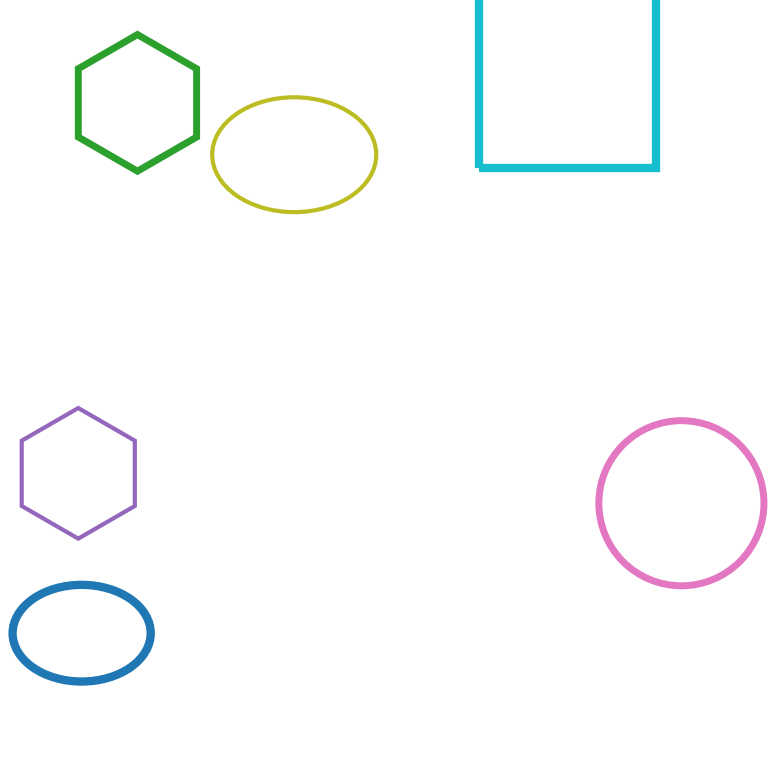[{"shape": "oval", "thickness": 3, "radius": 0.45, "center": [0.106, 0.178]}, {"shape": "hexagon", "thickness": 2.5, "radius": 0.44, "center": [0.179, 0.866]}, {"shape": "hexagon", "thickness": 1.5, "radius": 0.42, "center": [0.102, 0.385]}, {"shape": "circle", "thickness": 2.5, "radius": 0.54, "center": [0.885, 0.346]}, {"shape": "oval", "thickness": 1.5, "radius": 0.53, "center": [0.382, 0.799]}, {"shape": "square", "thickness": 3, "radius": 0.57, "center": [0.737, 0.897]}]